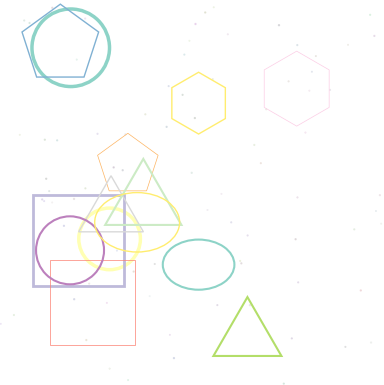[{"shape": "oval", "thickness": 1.5, "radius": 0.47, "center": [0.516, 0.313]}, {"shape": "circle", "thickness": 2.5, "radius": 0.5, "center": [0.184, 0.876]}, {"shape": "circle", "thickness": 2.5, "radius": 0.4, "center": [0.285, 0.38]}, {"shape": "square", "thickness": 2, "radius": 0.59, "center": [0.204, 0.376]}, {"shape": "square", "thickness": 0.5, "radius": 0.55, "center": [0.239, 0.213]}, {"shape": "pentagon", "thickness": 1, "radius": 0.52, "center": [0.157, 0.885]}, {"shape": "pentagon", "thickness": 0.5, "radius": 0.41, "center": [0.332, 0.571]}, {"shape": "triangle", "thickness": 1.5, "radius": 0.51, "center": [0.643, 0.126]}, {"shape": "hexagon", "thickness": 0.5, "radius": 0.49, "center": [0.771, 0.77]}, {"shape": "triangle", "thickness": 1, "radius": 0.49, "center": [0.288, 0.446]}, {"shape": "circle", "thickness": 1.5, "radius": 0.44, "center": [0.182, 0.35]}, {"shape": "triangle", "thickness": 1.5, "radius": 0.57, "center": [0.372, 0.473]}, {"shape": "hexagon", "thickness": 1, "radius": 0.4, "center": [0.516, 0.732]}, {"shape": "oval", "thickness": 1, "radius": 0.55, "center": [0.356, 0.423]}]